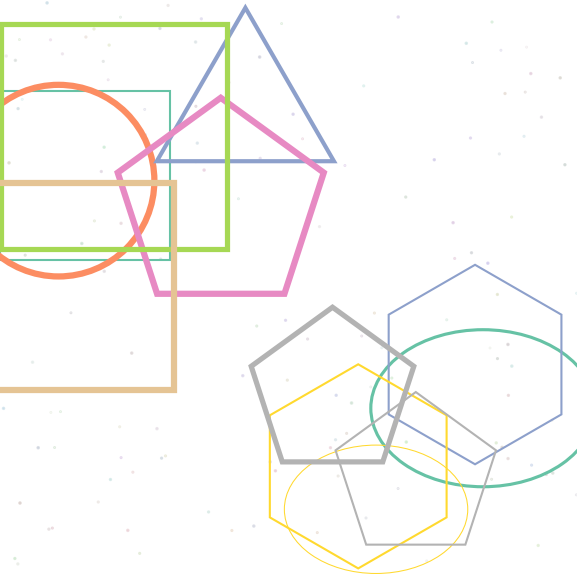[{"shape": "oval", "thickness": 1.5, "radius": 0.97, "center": [0.836, 0.292]}, {"shape": "square", "thickness": 1, "radius": 0.73, "center": [0.147, 0.695]}, {"shape": "circle", "thickness": 3, "radius": 0.83, "center": [0.101, 0.686]}, {"shape": "hexagon", "thickness": 1, "radius": 0.86, "center": [0.823, 0.368]}, {"shape": "triangle", "thickness": 2, "radius": 0.89, "center": [0.425, 0.809]}, {"shape": "pentagon", "thickness": 3, "radius": 0.94, "center": [0.382, 0.642]}, {"shape": "square", "thickness": 2.5, "radius": 0.98, "center": [0.198, 0.763]}, {"shape": "oval", "thickness": 0.5, "radius": 0.79, "center": [0.651, 0.117]}, {"shape": "hexagon", "thickness": 1, "radius": 0.88, "center": [0.62, 0.192]}, {"shape": "square", "thickness": 3, "radius": 0.89, "center": [0.123, 0.503]}, {"shape": "pentagon", "thickness": 1, "radius": 0.73, "center": [0.72, 0.174]}, {"shape": "pentagon", "thickness": 2.5, "radius": 0.74, "center": [0.576, 0.319]}]